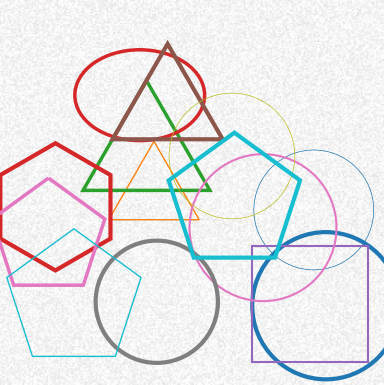[{"shape": "circle", "thickness": 0.5, "radius": 0.78, "center": [0.815, 0.455]}, {"shape": "circle", "thickness": 3, "radius": 0.96, "center": [0.846, 0.206]}, {"shape": "triangle", "thickness": 1, "radius": 0.68, "center": [0.4, 0.497]}, {"shape": "triangle", "thickness": 2.5, "radius": 0.95, "center": [0.38, 0.601]}, {"shape": "oval", "thickness": 2.5, "radius": 0.84, "center": [0.363, 0.753]}, {"shape": "hexagon", "thickness": 3, "radius": 0.83, "center": [0.144, 0.463]}, {"shape": "square", "thickness": 1.5, "radius": 0.75, "center": [0.806, 0.21]}, {"shape": "triangle", "thickness": 3, "radius": 0.83, "center": [0.435, 0.721]}, {"shape": "circle", "thickness": 1.5, "radius": 0.95, "center": [0.683, 0.409]}, {"shape": "pentagon", "thickness": 2.5, "radius": 0.77, "center": [0.126, 0.384]}, {"shape": "circle", "thickness": 3, "radius": 0.79, "center": [0.407, 0.216]}, {"shape": "circle", "thickness": 0.5, "radius": 0.82, "center": [0.602, 0.595]}, {"shape": "pentagon", "thickness": 3, "radius": 0.9, "center": [0.609, 0.476]}, {"shape": "pentagon", "thickness": 1, "radius": 0.92, "center": [0.192, 0.223]}]